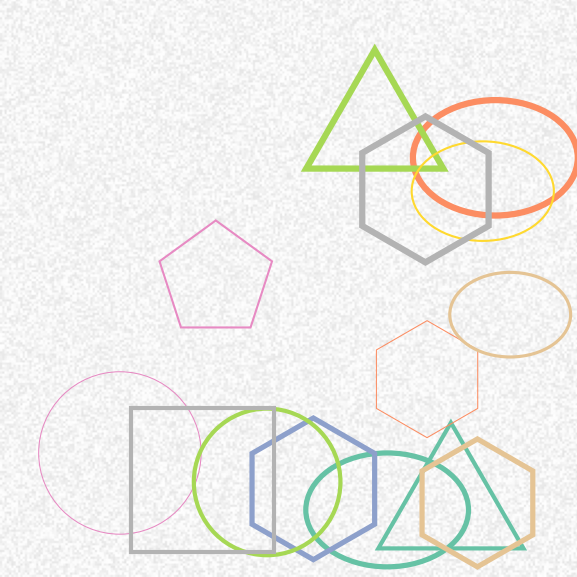[{"shape": "triangle", "thickness": 2, "radius": 0.73, "center": [0.781, 0.122]}, {"shape": "oval", "thickness": 2.5, "radius": 0.7, "center": [0.67, 0.116]}, {"shape": "oval", "thickness": 3, "radius": 0.71, "center": [0.858, 0.726]}, {"shape": "hexagon", "thickness": 0.5, "radius": 0.51, "center": [0.74, 0.343]}, {"shape": "hexagon", "thickness": 2.5, "radius": 0.61, "center": [0.543, 0.153]}, {"shape": "pentagon", "thickness": 1, "radius": 0.51, "center": [0.374, 0.515]}, {"shape": "circle", "thickness": 0.5, "radius": 0.7, "center": [0.208, 0.215]}, {"shape": "triangle", "thickness": 3, "radius": 0.69, "center": [0.649, 0.776]}, {"shape": "circle", "thickness": 2, "radius": 0.63, "center": [0.463, 0.165]}, {"shape": "oval", "thickness": 1, "radius": 0.62, "center": [0.836, 0.668]}, {"shape": "hexagon", "thickness": 2.5, "radius": 0.55, "center": [0.827, 0.128]}, {"shape": "oval", "thickness": 1.5, "radius": 0.52, "center": [0.883, 0.454]}, {"shape": "hexagon", "thickness": 3, "radius": 0.63, "center": [0.737, 0.671]}, {"shape": "square", "thickness": 2, "radius": 0.62, "center": [0.35, 0.168]}]